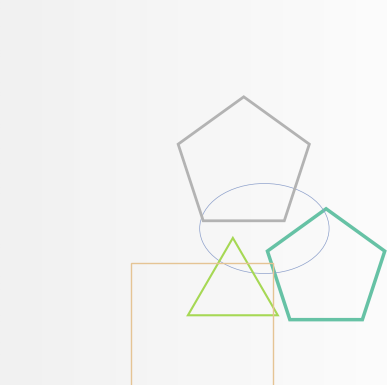[{"shape": "pentagon", "thickness": 2.5, "radius": 0.8, "center": [0.842, 0.299]}, {"shape": "oval", "thickness": 0.5, "radius": 0.83, "center": [0.682, 0.406]}, {"shape": "triangle", "thickness": 1.5, "radius": 0.67, "center": [0.601, 0.248]}, {"shape": "square", "thickness": 1, "radius": 0.92, "center": [0.52, 0.132]}, {"shape": "pentagon", "thickness": 2, "radius": 0.89, "center": [0.629, 0.571]}]